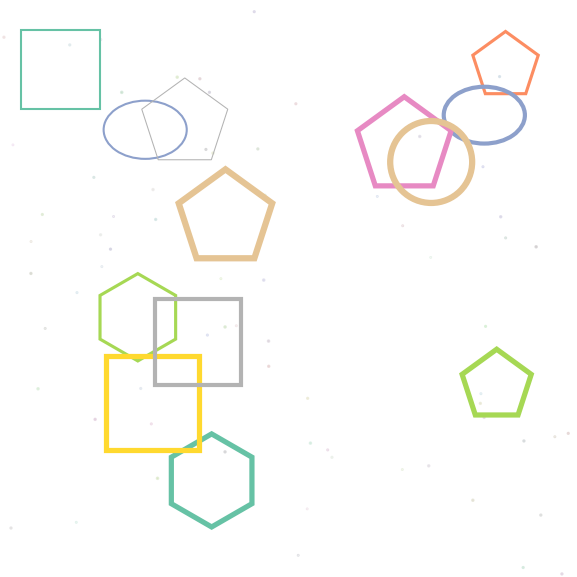[{"shape": "hexagon", "thickness": 2.5, "radius": 0.4, "center": [0.366, 0.167]}, {"shape": "square", "thickness": 1, "radius": 0.34, "center": [0.105, 0.879]}, {"shape": "pentagon", "thickness": 1.5, "radius": 0.3, "center": [0.875, 0.885]}, {"shape": "oval", "thickness": 2, "radius": 0.35, "center": [0.839, 0.8]}, {"shape": "oval", "thickness": 1, "radius": 0.36, "center": [0.251, 0.774]}, {"shape": "pentagon", "thickness": 2.5, "radius": 0.43, "center": [0.7, 0.746]}, {"shape": "pentagon", "thickness": 2.5, "radius": 0.31, "center": [0.86, 0.331]}, {"shape": "hexagon", "thickness": 1.5, "radius": 0.38, "center": [0.239, 0.45]}, {"shape": "square", "thickness": 2.5, "radius": 0.41, "center": [0.264, 0.301]}, {"shape": "pentagon", "thickness": 3, "radius": 0.43, "center": [0.39, 0.621]}, {"shape": "circle", "thickness": 3, "radius": 0.35, "center": [0.747, 0.719]}, {"shape": "square", "thickness": 2, "radius": 0.37, "center": [0.343, 0.407]}, {"shape": "pentagon", "thickness": 0.5, "radius": 0.39, "center": [0.32, 0.786]}]